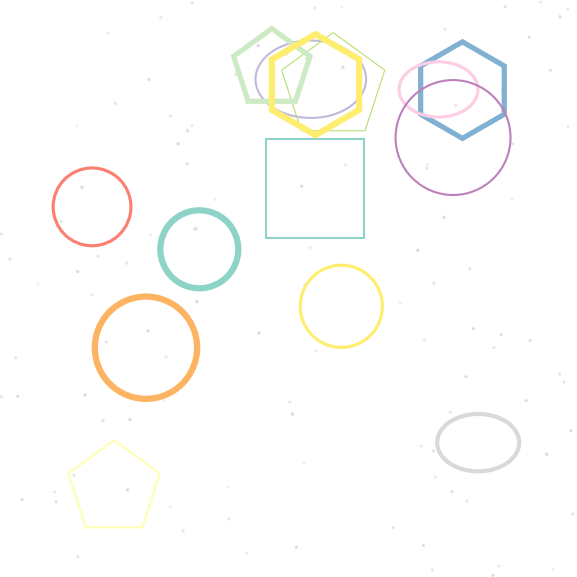[{"shape": "circle", "thickness": 3, "radius": 0.34, "center": [0.345, 0.567]}, {"shape": "square", "thickness": 1, "radius": 0.43, "center": [0.545, 0.672]}, {"shape": "pentagon", "thickness": 1, "radius": 0.42, "center": [0.197, 0.154]}, {"shape": "oval", "thickness": 1, "radius": 0.48, "center": [0.538, 0.862]}, {"shape": "circle", "thickness": 1.5, "radius": 0.34, "center": [0.159, 0.641]}, {"shape": "hexagon", "thickness": 2.5, "radius": 0.42, "center": [0.801, 0.843]}, {"shape": "circle", "thickness": 3, "radius": 0.44, "center": [0.253, 0.397]}, {"shape": "pentagon", "thickness": 0.5, "radius": 0.47, "center": [0.577, 0.849]}, {"shape": "oval", "thickness": 1.5, "radius": 0.34, "center": [0.759, 0.844]}, {"shape": "oval", "thickness": 2, "radius": 0.36, "center": [0.828, 0.233]}, {"shape": "circle", "thickness": 1, "radius": 0.5, "center": [0.785, 0.761]}, {"shape": "pentagon", "thickness": 2.5, "radius": 0.35, "center": [0.471, 0.88]}, {"shape": "circle", "thickness": 1.5, "radius": 0.36, "center": [0.591, 0.469]}, {"shape": "hexagon", "thickness": 3, "radius": 0.44, "center": [0.546, 0.853]}]